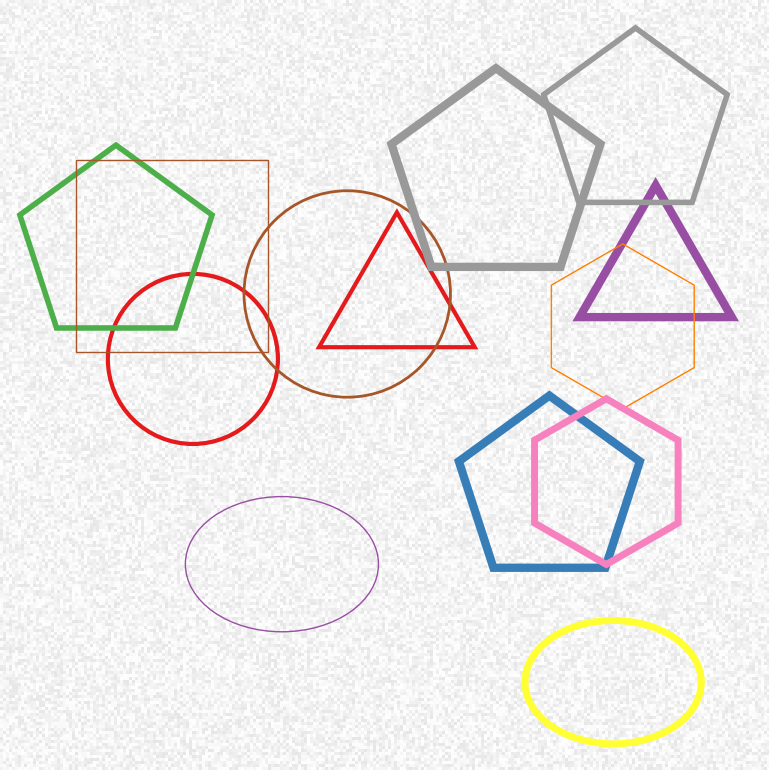[{"shape": "triangle", "thickness": 1.5, "radius": 0.58, "center": [0.515, 0.607]}, {"shape": "circle", "thickness": 1.5, "radius": 0.55, "center": [0.25, 0.534]}, {"shape": "pentagon", "thickness": 3, "radius": 0.62, "center": [0.713, 0.363]}, {"shape": "pentagon", "thickness": 2, "radius": 0.66, "center": [0.151, 0.68]}, {"shape": "oval", "thickness": 0.5, "radius": 0.63, "center": [0.366, 0.267]}, {"shape": "triangle", "thickness": 3, "radius": 0.57, "center": [0.852, 0.645]}, {"shape": "hexagon", "thickness": 0.5, "radius": 0.54, "center": [0.809, 0.576]}, {"shape": "oval", "thickness": 2.5, "radius": 0.57, "center": [0.796, 0.114]}, {"shape": "square", "thickness": 0.5, "radius": 0.62, "center": [0.223, 0.667]}, {"shape": "circle", "thickness": 1, "radius": 0.67, "center": [0.451, 0.618]}, {"shape": "hexagon", "thickness": 2.5, "radius": 0.54, "center": [0.787, 0.375]}, {"shape": "pentagon", "thickness": 2, "radius": 0.63, "center": [0.825, 0.838]}, {"shape": "pentagon", "thickness": 3, "radius": 0.71, "center": [0.644, 0.769]}]